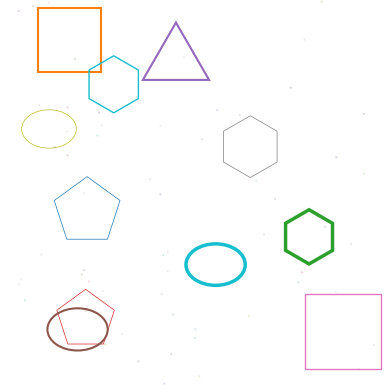[{"shape": "pentagon", "thickness": 0.5, "radius": 0.45, "center": [0.226, 0.451]}, {"shape": "square", "thickness": 1.5, "radius": 0.41, "center": [0.181, 0.896]}, {"shape": "hexagon", "thickness": 2.5, "radius": 0.35, "center": [0.803, 0.385]}, {"shape": "pentagon", "thickness": 0.5, "radius": 0.39, "center": [0.222, 0.17]}, {"shape": "triangle", "thickness": 1.5, "radius": 0.5, "center": [0.457, 0.842]}, {"shape": "oval", "thickness": 1.5, "radius": 0.39, "center": [0.201, 0.144]}, {"shape": "square", "thickness": 1, "radius": 0.49, "center": [0.891, 0.139]}, {"shape": "hexagon", "thickness": 0.5, "radius": 0.4, "center": [0.65, 0.619]}, {"shape": "oval", "thickness": 0.5, "radius": 0.36, "center": [0.127, 0.665]}, {"shape": "hexagon", "thickness": 1, "radius": 0.37, "center": [0.295, 0.781]}, {"shape": "oval", "thickness": 2.5, "radius": 0.38, "center": [0.56, 0.313]}]